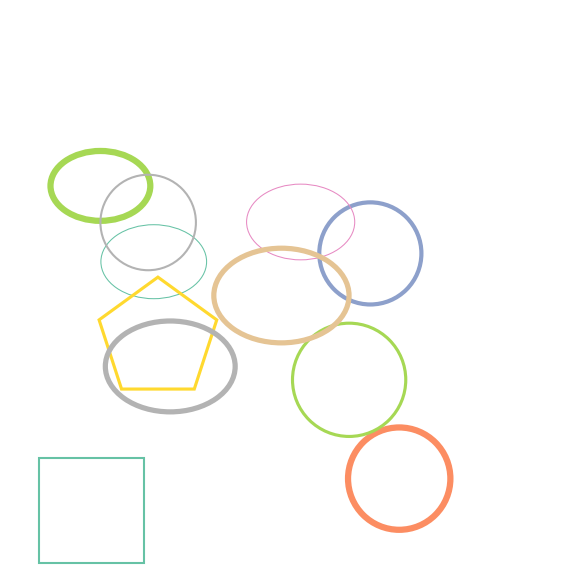[{"shape": "square", "thickness": 1, "radius": 0.45, "center": [0.158, 0.115]}, {"shape": "oval", "thickness": 0.5, "radius": 0.46, "center": [0.266, 0.546]}, {"shape": "circle", "thickness": 3, "radius": 0.44, "center": [0.691, 0.17]}, {"shape": "circle", "thickness": 2, "radius": 0.44, "center": [0.641, 0.56]}, {"shape": "oval", "thickness": 0.5, "radius": 0.47, "center": [0.521, 0.615]}, {"shape": "oval", "thickness": 3, "radius": 0.43, "center": [0.174, 0.677]}, {"shape": "circle", "thickness": 1.5, "radius": 0.49, "center": [0.605, 0.341]}, {"shape": "pentagon", "thickness": 1.5, "radius": 0.54, "center": [0.273, 0.412]}, {"shape": "oval", "thickness": 2.5, "radius": 0.59, "center": [0.487, 0.487]}, {"shape": "circle", "thickness": 1, "radius": 0.41, "center": [0.257, 0.614]}, {"shape": "oval", "thickness": 2.5, "radius": 0.56, "center": [0.295, 0.365]}]